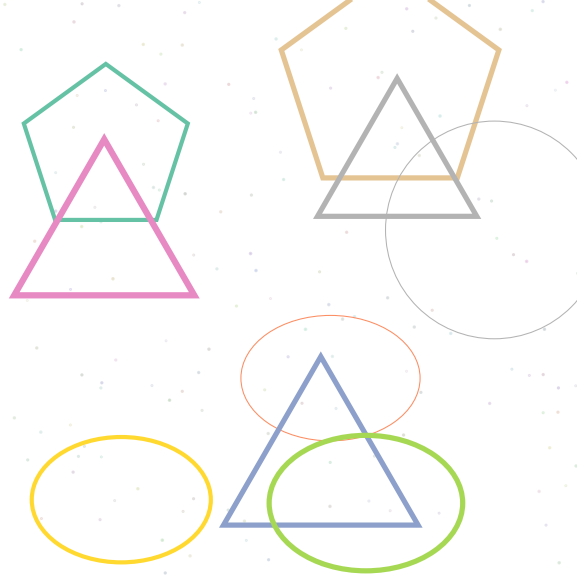[{"shape": "pentagon", "thickness": 2, "radius": 0.75, "center": [0.183, 0.739]}, {"shape": "oval", "thickness": 0.5, "radius": 0.78, "center": [0.572, 0.344]}, {"shape": "triangle", "thickness": 2.5, "radius": 0.97, "center": [0.555, 0.187]}, {"shape": "triangle", "thickness": 3, "radius": 0.9, "center": [0.18, 0.578]}, {"shape": "oval", "thickness": 2.5, "radius": 0.84, "center": [0.634, 0.128]}, {"shape": "oval", "thickness": 2, "radius": 0.78, "center": [0.21, 0.134]}, {"shape": "pentagon", "thickness": 2.5, "radius": 0.99, "center": [0.675, 0.851]}, {"shape": "circle", "thickness": 0.5, "radius": 0.94, "center": [0.856, 0.601]}, {"shape": "triangle", "thickness": 2.5, "radius": 0.8, "center": [0.688, 0.704]}]